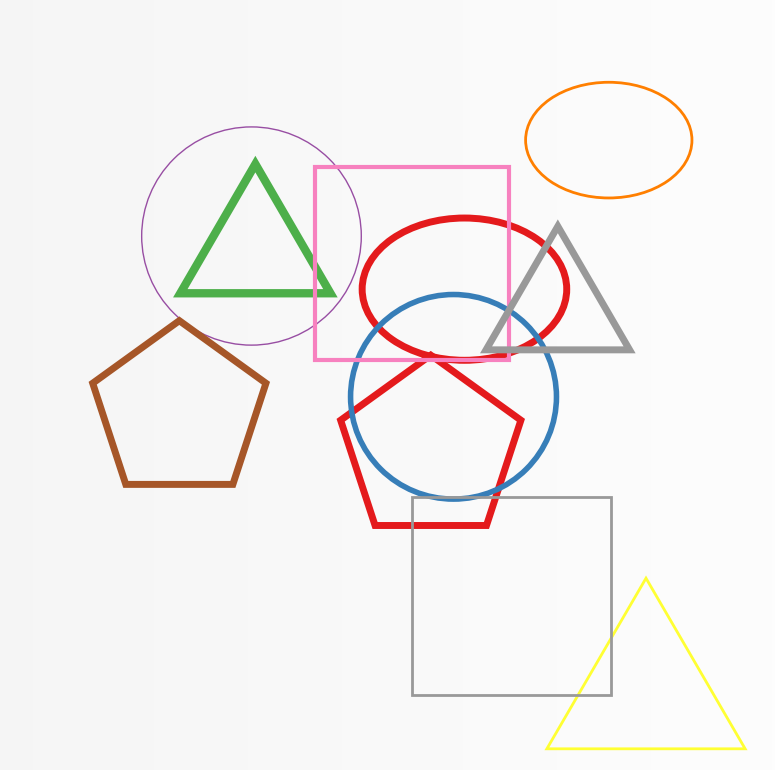[{"shape": "oval", "thickness": 2.5, "radius": 0.66, "center": [0.599, 0.624]}, {"shape": "pentagon", "thickness": 2.5, "radius": 0.61, "center": [0.556, 0.416]}, {"shape": "circle", "thickness": 2, "radius": 0.66, "center": [0.585, 0.485]}, {"shape": "triangle", "thickness": 3, "radius": 0.56, "center": [0.33, 0.675]}, {"shape": "circle", "thickness": 0.5, "radius": 0.71, "center": [0.324, 0.693]}, {"shape": "oval", "thickness": 1, "radius": 0.54, "center": [0.786, 0.818]}, {"shape": "triangle", "thickness": 1, "radius": 0.74, "center": [0.834, 0.101]}, {"shape": "pentagon", "thickness": 2.5, "radius": 0.59, "center": [0.231, 0.466]}, {"shape": "square", "thickness": 1.5, "radius": 0.63, "center": [0.531, 0.658]}, {"shape": "square", "thickness": 1, "radius": 0.64, "center": [0.66, 0.226]}, {"shape": "triangle", "thickness": 2.5, "radius": 0.53, "center": [0.72, 0.599]}]